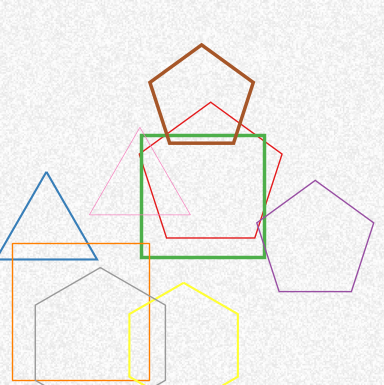[{"shape": "pentagon", "thickness": 1, "radius": 0.97, "center": [0.547, 0.54]}, {"shape": "triangle", "thickness": 1.5, "radius": 0.76, "center": [0.121, 0.402]}, {"shape": "square", "thickness": 2.5, "radius": 0.8, "center": [0.526, 0.491]}, {"shape": "pentagon", "thickness": 1, "radius": 0.8, "center": [0.819, 0.372]}, {"shape": "square", "thickness": 1, "radius": 0.89, "center": [0.209, 0.191]}, {"shape": "hexagon", "thickness": 1.5, "radius": 0.81, "center": [0.477, 0.103]}, {"shape": "pentagon", "thickness": 2.5, "radius": 0.71, "center": [0.524, 0.742]}, {"shape": "triangle", "thickness": 0.5, "radius": 0.76, "center": [0.363, 0.518]}, {"shape": "hexagon", "thickness": 1, "radius": 0.98, "center": [0.261, 0.11]}]